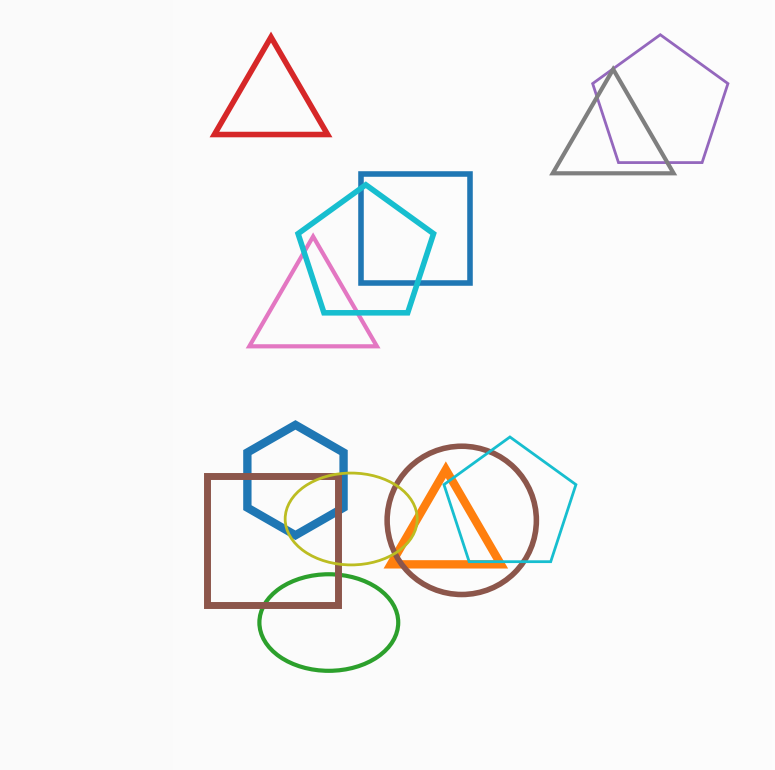[{"shape": "hexagon", "thickness": 3, "radius": 0.36, "center": [0.381, 0.377]}, {"shape": "square", "thickness": 2, "radius": 0.35, "center": [0.536, 0.703]}, {"shape": "triangle", "thickness": 3, "radius": 0.41, "center": [0.575, 0.308]}, {"shape": "oval", "thickness": 1.5, "radius": 0.45, "center": [0.424, 0.192]}, {"shape": "triangle", "thickness": 2, "radius": 0.42, "center": [0.35, 0.867]}, {"shape": "pentagon", "thickness": 1, "radius": 0.46, "center": [0.852, 0.863]}, {"shape": "square", "thickness": 2.5, "radius": 0.42, "center": [0.351, 0.298]}, {"shape": "circle", "thickness": 2, "radius": 0.48, "center": [0.596, 0.324]}, {"shape": "triangle", "thickness": 1.5, "radius": 0.48, "center": [0.404, 0.598]}, {"shape": "triangle", "thickness": 1.5, "radius": 0.45, "center": [0.791, 0.82]}, {"shape": "oval", "thickness": 1, "radius": 0.43, "center": [0.453, 0.326]}, {"shape": "pentagon", "thickness": 1, "radius": 0.45, "center": [0.658, 0.343]}, {"shape": "pentagon", "thickness": 2, "radius": 0.46, "center": [0.472, 0.668]}]